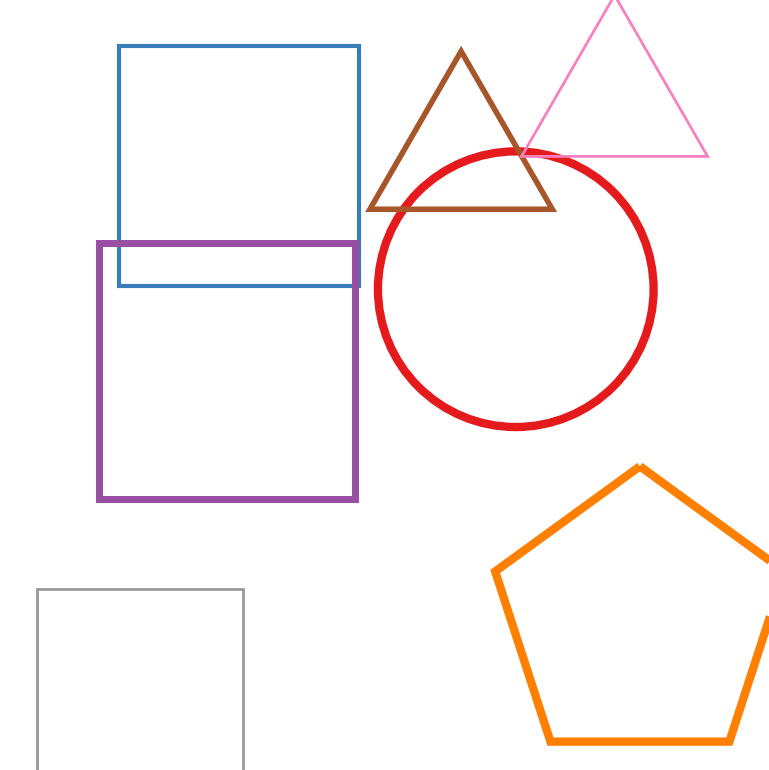[{"shape": "circle", "thickness": 3, "radius": 0.89, "center": [0.67, 0.624]}, {"shape": "square", "thickness": 1.5, "radius": 0.78, "center": [0.31, 0.785]}, {"shape": "square", "thickness": 2.5, "radius": 0.83, "center": [0.295, 0.518]}, {"shape": "pentagon", "thickness": 3, "radius": 0.99, "center": [0.831, 0.197]}, {"shape": "triangle", "thickness": 2, "radius": 0.68, "center": [0.599, 0.797]}, {"shape": "triangle", "thickness": 1, "radius": 0.7, "center": [0.798, 0.867]}, {"shape": "square", "thickness": 1, "radius": 0.67, "center": [0.182, 0.101]}]